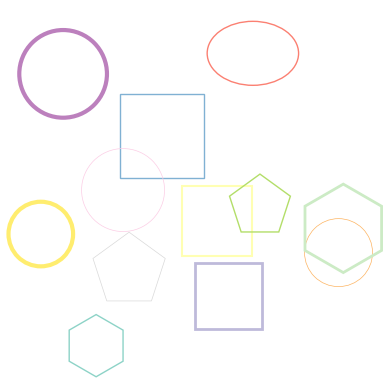[{"shape": "hexagon", "thickness": 1, "radius": 0.4, "center": [0.25, 0.102]}, {"shape": "square", "thickness": 1.5, "radius": 0.45, "center": [0.563, 0.426]}, {"shape": "square", "thickness": 2, "radius": 0.43, "center": [0.594, 0.231]}, {"shape": "oval", "thickness": 1, "radius": 0.59, "center": [0.657, 0.862]}, {"shape": "square", "thickness": 1, "radius": 0.55, "center": [0.421, 0.647]}, {"shape": "circle", "thickness": 0.5, "radius": 0.44, "center": [0.879, 0.344]}, {"shape": "pentagon", "thickness": 1, "radius": 0.42, "center": [0.675, 0.465]}, {"shape": "circle", "thickness": 0.5, "radius": 0.54, "center": [0.32, 0.506]}, {"shape": "pentagon", "thickness": 0.5, "radius": 0.49, "center": [0.335, 0.298]}, {"shape": "circle", "thickness": 3, "radius": 0.57, "center": [0.164, 0.808]}, {"shape": "hexagon", "thickness": 2, "radius": 0.57, "center": [0.892, 0.407]}, {"shape": "circle", "thickness": 3, "radius": 0.42, "center": [0.106, 0.392]}]